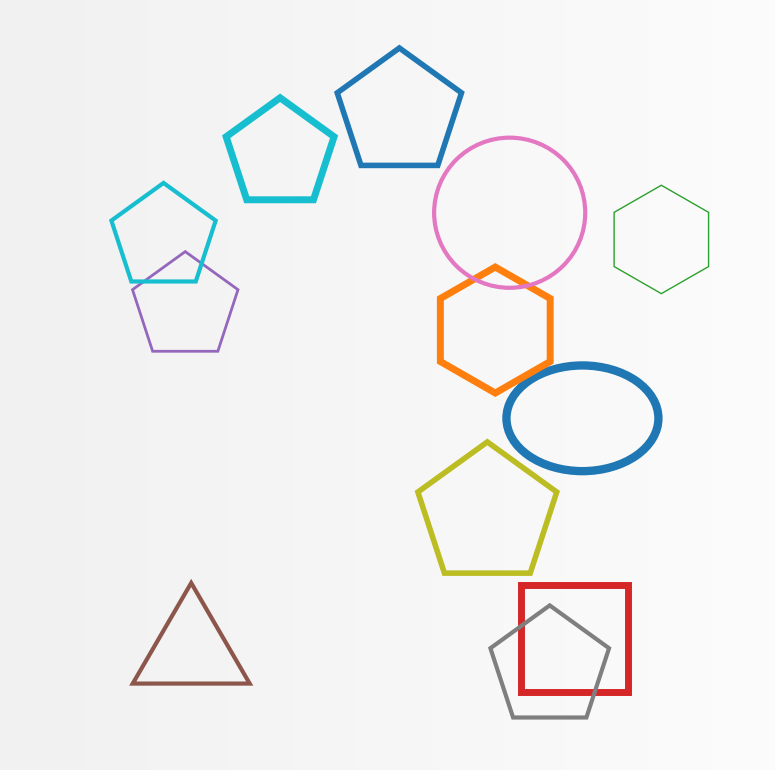[{"shape": "oval", "thickness": 3, "radius": 0.49, "center": [0.752, 0.457]}, {"shape": "pentagon", "thickness": 2, "radius": 0.42, "center": [0.515, 0.853]}, {"shape": "hexagon", "thickness": 2.5, "radius": 0.41, "center": [0.639, 0.571]}, {"shape": "hexagon", "thickness": 0.5, "radius": 0.35, "center": [0.853, 0.689]}, {"shape": "square", "thickness": 2.5, "radius": 0.35, "center": [0.742, 0.171]}, {"shape": "pentagon", "thickness": 1, "radius": 0.36, "center": [0.239, 0.602]}, {"shape": "triangle", "thickness": 1.5, "radius": 0.44, "center": [0.247, 0.156]}, {"shape": "circle", "thickness": 1.5, "radius": 0.49, "center": [0.658, 0.724]}, {"shape": "pentagon", "thickness": 1.5, "radius": 0.4, "center": [0.709, 0.133]}, {"shape": "pentagon", "thickness": 2, "radius": 0.47, "center": [0.629, 0.332]}, {"shape": "pentagon", "thickness": 1.5, "radius": 0.35, "center": [0.211, 0.692]}, {"shape": "pentagon", "thickness": 2.5, "radius": 0.37, "center": [0.361, 0.8]}]